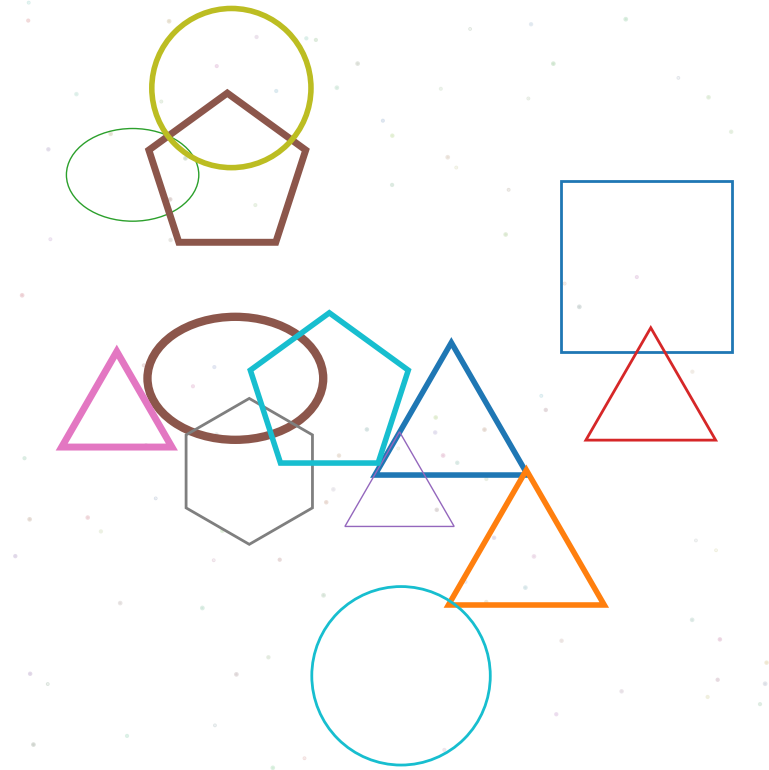[{"shape": "triangle", "thickness": 2, "radius": 0.57, "center": [0.586, 0.44]}, {"shape": "square", "thickness": 1, "radius": 0.56, "center": [0.84, 0.654]}, {"shape": "triangle", "thickness": 2, "radius": 0.58, "center": [0.684, 0.273]}, {"shape": "oval", "thickness": 0.5, "radius": 0.43, "center": [0.172, 0.773]}, {"shape": "triangle", "thickness": 1, "radius": 0.49, "center": [0.845, 0.477]}, {"shape": "triangle", "thickness": 0.5, "radius": 0.41, "center": [0.519, 0.357]}, {"shape": "pentagon", "thickness": 2.5, "radius": 0.54, "center": [0.295, 0.772]}, {"shape": "oval", "thickness": 3, "radius": 0.57, "center": [0.306, 0.509]}, {"shape": "triangle", "thickness": 2.5, "radius": 0.41, "center": [0.152, 0.461]}, {"shape": "hexagon", "thickness": 1, "radius": 0.47, "center": [0.324, 0.388]}, {"shape": "circle", "thickness": 2, "radius": 0.52, "center": [0.301, 0.886]}, {"shape": "circle", "thickness": 1, "radius": 0.58, "center": [0.521, 0.122]}, {"shape": "pentagon", "thickness": 2, "radius": 0.54, "center": [0.428, 0.486]}]